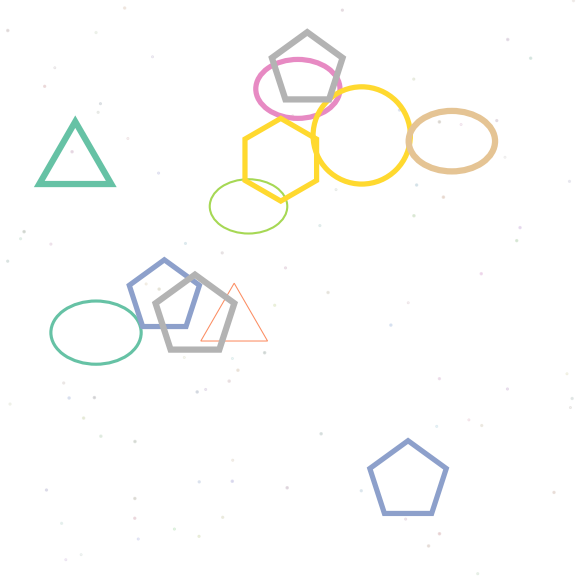[{"shape": "oval", "thickness": 1.5, "radius": 0.39, "center": [0.166, 0.423]}, {"shape": "triangle", "thickness": 3, "radius": 0.36, "center": [0.13, 0.716]}, {"shape": "triangle", "thickness": 0.5, "radius": 0.33, "center": [0.406, 0.442]}, {"shape": "pentagon", "thickness": 2.5, "radius": 0.32, "center": [0.285, 0.485]}, {"shape": "pentagon", "thickness": 2.5, "radius": 0.35, "center": [0.707, 0.166]}, {"shape": "oval", "thickness": 2.5, "radius": 0.36, "center": [0.516, 0.845]}, {"shape": "oval", "thickness": 1, "radius": 0.34, "center": [0.43, 0.642]}, {"shape": "circle", "thickness": 2.5, "radius": 0.42, "center": [0.626, 0.765]}, {"shape": "hexagon", "thickness": 2.5, "radius": 0.36, "center": [0.486, 0.723]}, {"shape": "oval", "thickness": 3, "radius": 0.37, "center": [0.782, 0.755]}, {"shape": "pentagon", "thickness": 3, "radius": 0.32, "center": [0.532, 0.879]}, {"shape": "pentagon", "thickness": 3, "radius": 0.36, "center": [0.338, 0.452]}]